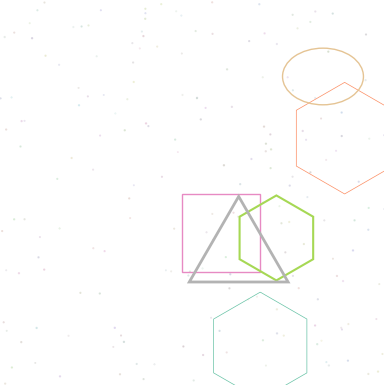[{"shape": "hexagon", "thickness": 0.5, "radius": 0.7, "center": [0.676, 0.101]}, {"shape": "hexagon", "thickness": 0.5, "radius": 0.72, "center": [0.895, 0.641]}, {"shape": "square", "thickness": 1, "radius": 0.5, "center": [0.574, 0.395]}, {"shape": "hexagon", "thickness": 1.5, "radius": 0.55, "center": [0.718, 0.382]}, {"shape": "oval", "thickness": 1, "radius": 0.53, "center": [0.839, 0.801]}, {"shape": "triangle", "thickness": 2, "radius": 0.74, "center": [0.62, 0.342]}]